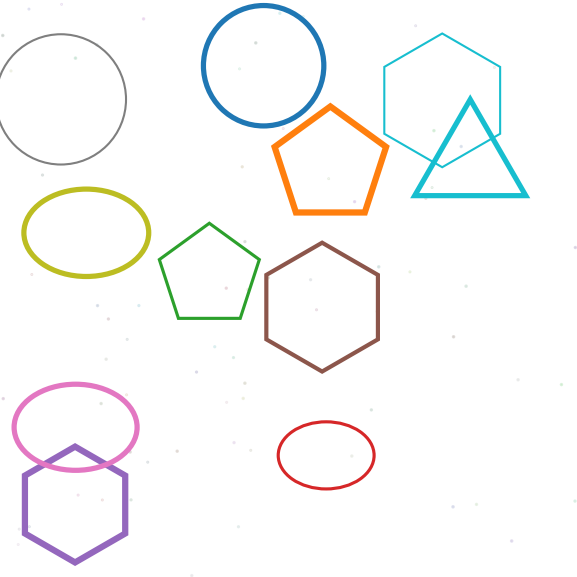[{"shape": "circle", "thickness": 2.5, "radius": 0.52, "center": [0.456, 0.885]}, {"shape": "pentagon", "thickness": 3, "radius": 0.51, "center": [0.572, 0.713]}, {"shape": "pentagon", "thickness": 1.5, "radius": 0.46, "center": [0.362, 0.522]}, {"shape": "oval", "thickness": 1.5, "radius": 0.42, "center": [0.565, 0.211]}, {"shape": "hexagon", "thickness": 3, "radius": 0.5, "center": [0.13, 0.125]}, {"shape": "hexagon", "thickness": 2, "radius": 0.56, "center": [0.558, 0.467]}, {"shape": "oval", "thickness": 2.5, "radius": 0.53, "center": [0.131, 0.259]}, {"shape": "circle", "thickness": 1, "radius": 0.56, "center": [0.105, 0.827]}, {"shape": "oval", "thickness": 2.5, "radius": 0.54, "center": [0.149, 0.596]}, {"shape": "hexagon", "thickness": 1, "radius": 0.58, "center": [0.766, 0.825]}, {"shape": "triangle", "thickness": 2.5, "radius": 0.56, "center": [0.814, 0.716]}]